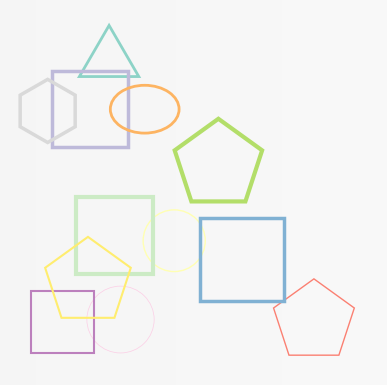[{"shape": "triangle", "thickness": 2, "radius": 0.44, "center": [0.282, 0.845]}, {"shape": "circle", "thickness": 1, "radius": 0.4, "center": [0.45, 0.375]}, {"shape": "square", "thickness": 2.5, "radius": 0.49, "center": [0.231, 0.717]}, {"shape": "pentagon", "thickness": 1, "radius": 0.55, "center": [0.81, 0.166]}, {"shape": "square", "thickness": 2.5, "radius": 0.54, "center": [0.624, 0.326]}, {"shape": "oval", "thickness": 2, "radius": 0.44, "center": [0.373, 0.716]}, {"shape": "pentagon", "thickness": 3, "radius": 0.59, "center": [0.564, 0.573]}, {"shape": "circle", "thickness": 0.5, "radius": 0.43, "center": [0.311, 0.17]}, {"shape": "hexagon", "thickness": 2.5, "radius": 0.41, "center": [0.123, 0.712]}, {"shape": "square", "thickness": 1.5, "radius": 0.4, "center": [0.161, 0.164]}, {"shape": "square", "thickness": 3, "radius": 0.5, "center": [0.295, 0.389]}, {"shape": "pentagon", "thickness": 1.5, "radius": 0.58, "center": [0.227, 0.269]}]